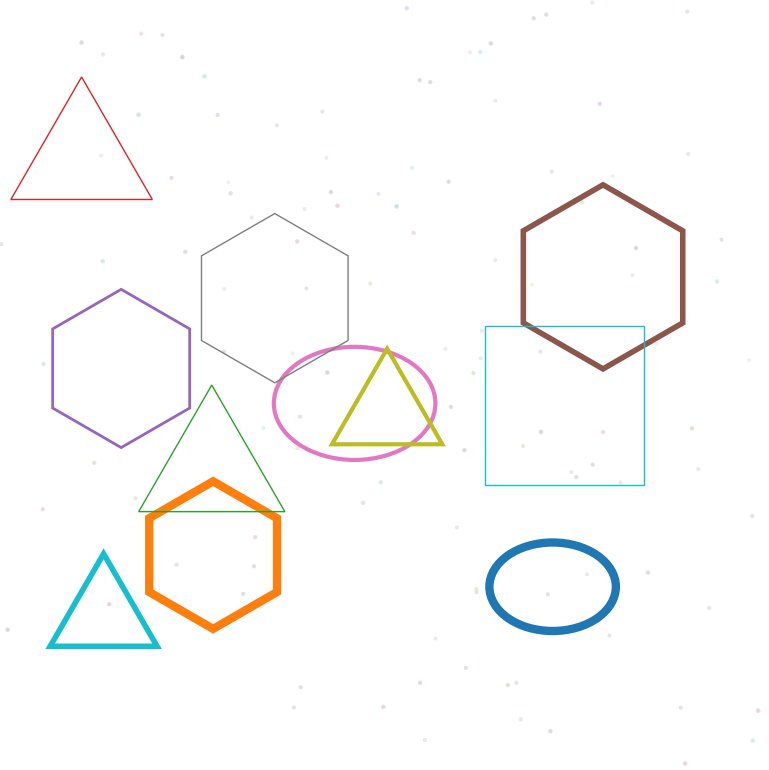[{"shape": "oval", "thickness": 3, "radius": 0.41, "center": [0.718, 0.238]}, {"shape": "hexagon", "thickness": 3, "radius": 0.48, "center": [0.277, 0.279]}, {"shape": "triangle", "thickness": 0.5, "radius": 0.55, "center": [0.275, 0.39]}, {"shape": "triangle", "thickness": 0.5, "radius": 0.53, "center": [0.106, 0.794]}, {"shape": "hexagon", "thickness": 1, "radius": 0.51, "center": [0.157, 0.521]}, {"shape": "hexagon", "thickness": 2, "radius": 0.6, "center": [0.783, 0.64]}, {"shape": "oval", "thickness": 1.5, "radius": 0.52, "center": [0.461, 0.476]}, {"shape": "hexagon", "thickness": 0.5, "radius": 0.55, "center": [0.357, 0.613]}, {"shape": "triangle", "thickness": 1.5, "radius": 0.41, "center": [0.503, 0.464]}, {"shape": "triangle", "thickness": 2, "radius": 0.4, "center": [0.135, 0.201]}, {"shape": "square", "thickness": 0.5, "radius": 0.52, "center": [0.733, 0.473]}]